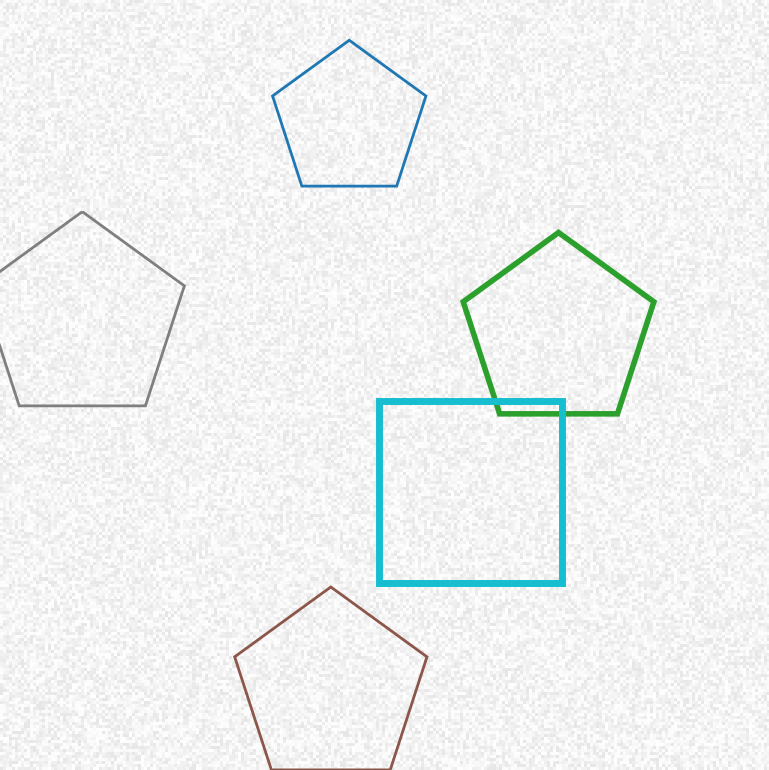[{"shape": "pentagon", "thickness": 1, "radius": 0.52, "center": [0.454, 0.843]}, {"shape": "pentagon", "thickness": 2, "radius": 0.65, "center": [0.725, 0.568]}, {"shape": "pentagon", "thickness": 1, "radius": 0.66, "center": [0.43, 0.106]}, {"shape": "pentagon", "thickness": 1, "radius": 0.7, "center": [0.107, 0.586]}, {"shape": "square", "thickness": 2.5, "radius": 0.59, "center": [0.611, 0.361]}]